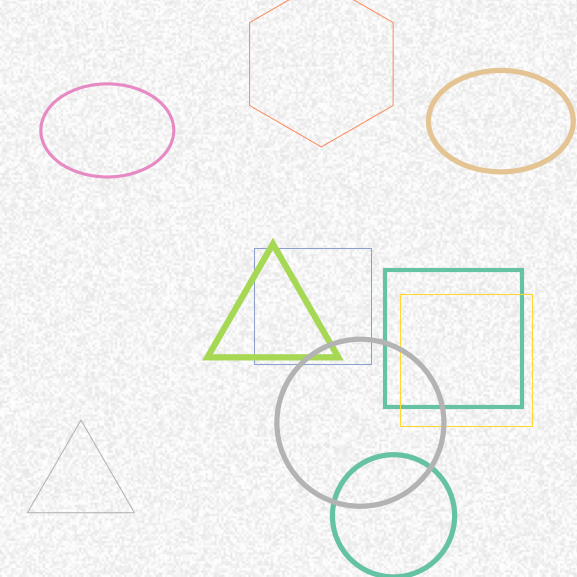[{"shape": "circle", "thickness": 2.5, "radius": 0.53, "center": [0.681, 0.106]}, {"shape": "square", "thickness": 2, "radius": 0.59, "center": [0.785, 0.413]}, {"shape": "hexagon", "thickness": 0.5, "radius": 0.72, "center": [0.556, 0.888]}, {"shape": "square", "thickness": 0.5, "radius": 0.5, "center": [0.541, 0.469]}, {"shape": "oval", "thickness": 1.5, "radius": 0.58, "center": [0.186, 0.773]}, {"shape": "triangle", "thickness": 3, "radius": 0.65, "center": [0.473, 0.446]}, {"shape": "square", "thickness": 0.5, "radius": 0.57, "center": [0.807, 0.375]}, {"shape": "oval", "thickness": 2.5, "radius": 0.63, "center": [0.867, 0.789]}, {"shape": "circle", "thickness": 2.5, "radius": 0.72, "center": [0.624, 0.267]}, {"shape": "triangle", "thickness": 0.5, "radius": 0.54, "center": [0.14, 0.165]}]